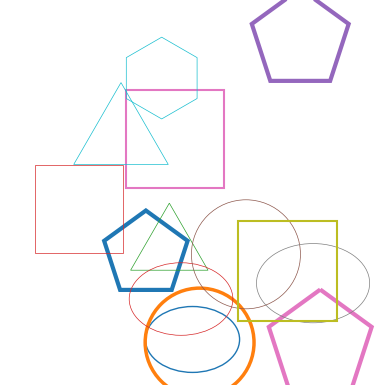[{"shape": "oval", "thickness": 1, "radius": 0.61, "center": [0.5, 0.118]}, {"shape": "pentagon", "thickness": 3, "radius": 0.57, "center": [0.379, 0.339]}, {"shape": "circle", "thickness": 2.5, "radius": 0.71, "center": [0.518, 0.11]}, {"shape": "triangle", "thickness": 0.5, "radius": 0.58, "center": [0.44, 0.356]}, {"shape": "square", "thickness": 0.5, "radius": 0.57, "center": [0.205, 0.456]}, {"shape": "oval", "thickness": 0.5, "radius": 0.67, "center": [0.47, 0.223]}, {"shape": "pentagon", "thickness": 3, "radius": 0.66, "center": [0.78, 0.897]}, {"shape": "circle", "thickness": 0.5, "radius": 0.71, "center": [0.639, 0.339]}, {"shape": "square", "thickness": 1.5, "radius": 0.64, "center": [0.455, 0.639]}, {"shape": "pentagon", "thickness": 3, "radius": 0.7, "center": [0.832, 0.107]}, {"shape": "oval", "thickness": 0.5, "radius": 0.74, "center": [0.813, 0.264]}, {"shape": "square", "thickness": 1.5, "radius": 0.65, "center": [0.746, 0.296]}, {"shape": "hexagon", "thickness": 0.5, "radius": 0.53, "center": [0.42, 0.797]}, {"shape": "triangle", "thickness": 0.5, "radius": 0.71, "center": [0.314, 0.644]}]